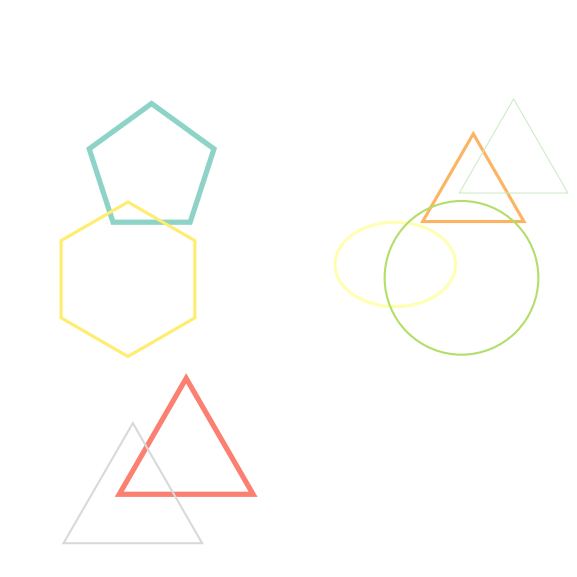[{"shape": "pentagon", "thickness": 2.5, "radius": 0.57, "center": [0.262, 0.706]}, {"shape": "oval", "thickness": 1.5, "radius": 0.52, "center": [0.685, 0.541]}, {"shape": "triangle", "thickness": 2.5, "radius": 0.67, "center": [0.322, 0.21]}, {"shape": "triangle", "thickness": 1.5, "radius": 0.51, "center": [0.82, 0.666]}, {"shape": "circle", "thickness": 1, "radius": 0.67, "center": [0.799, 0.518]}, {"shape": "triangle", "thickness": 1, "radius": 0.69, "center": [0.23, 0.128]}, {"shape": "triangle", "thickness": 0.5, "radius": 0.54, "center": [0.889, 0.719]}, {"shape": "hexagon", "thickness": 1.5, "radius": 0.67, "center": [0.222, 0.516]}]